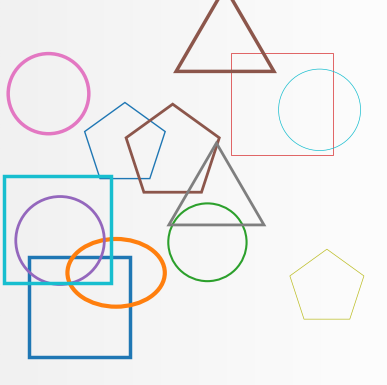[{"shape": "square", "thickness": 2.5, "radius": 0.65, "center": [0.206, 0.203]}, {"shape": "pentagon", "thickness": 1, "radius": 0.55, "center": [0.322, 0.625]}, {"shape": "oval", "thickness": 3, "radius": 0.63, "center": [0.3, 0.291]}, {"shape": "circle", "thickness": 1.5, "radius": 0.5, "center": [0.535, 0.371]}, {"shape": "square", "thickness": 0.5, "radius": 0.66, "center": [0.727, 0.73]}, {"shape": "circle", "thickness": 2, "radius": 0.57, "center": [0.155, 0.375]}, {"shape": "pentagon", "thickness": 2, "radius": 0.63, "center": [0.446, 0.603]}, {"shape": "triangle", "thickness": 2.5, "radius": 0.73, "center": [0.581, 0.887]}, {"shape": "circle", "thickness": 2.5, "radius": 0.52, "center": [0.125, 0.757]}, {"shape": "triangle", "thickness": 2, "radius": 0.71, "center": [0.558, 0.487]}, {"shape": "pentagon", "thickness": 0.5, "radius": 0.5, "center": [0.844, 0.252]}, {"shape": "circle", "thickness": 0.5, "radius": 0.53, "center": [0.825, 0.715]}, {"shape": "square", "thickness": 2.5, "radius": 0.69, "center": [0.148, 0.404]}]